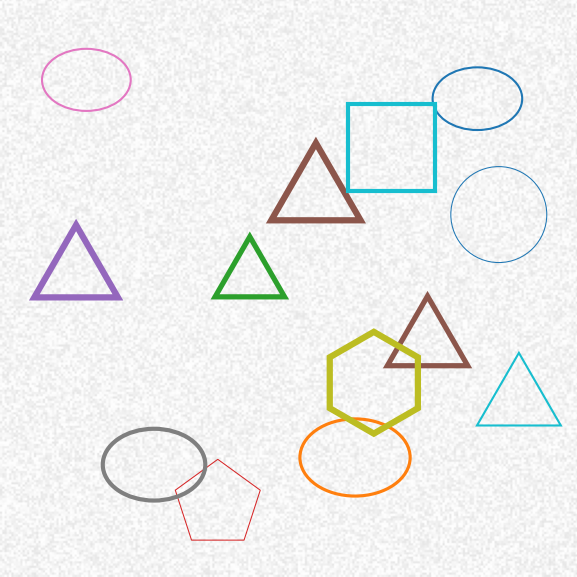[{"shape": "circle", "thickness": 0.5, "radius": 0.42, "center": [0.864, 0.628]}, {"shape": "oval", "thickness": 1, "radius": 0.39, "center": [0.827, 0.828]}, {"shape": "oval", "thickness": 1.5, "radius": 0.48, "center": [0.615, 0.207]}, {"shape": "triangle", "thickness": 2.5, "radius": 0.35, "center": [0.433, 0.52]}, {"shape": "pentagon", "thickness": 0.5, "radius": 0.39, "center": [0.377, 0.126]}, {"shape": "triangle", "thickness": 3, "radius": 0.42, "center": [0.132, 0.526]}, {"shape": "triangle", "thickness": 3, "radius": 0.45, "center": [0.547, 0.662]}, {"shape": "triangle", "thickness": 2.5, "radius": 0.4, "center": [0.74, 0.406]}, {"shape": "oval", "thickness": 1, "radius": 0.38, "center": [0.15, 0.861]}, {"shape": "oval", "thickness": 2, "radius": 0.44, "center": [0.267, 0.195]}, {"shape": "hexagon", "thickness": 3, "radius": 0.44, "center": [0.647, 0.336]}, {"shape": "square", "thickness": 2, "radius": 0.37, "center": [0.678, 0.744]}, {"shape": "triangle", "thickness": 1, "radius": 0.42, "center": [0.899, 0.304]}]